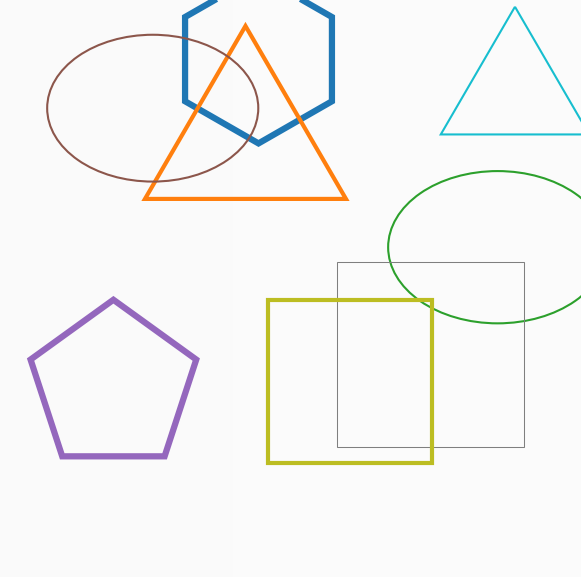[{"shape": "hexagon", "thickness": 3, "radius": 0.73, "center": [0.445, 0.897]}, {"shape": "triangle", "thickness": 2, "radius": 1.0, "center": [0.422, 0.755]}, {"shape": "oval", "thickness": 1, "radius": 0.94, "center": [0.856, 0.571]}, {"shape": "pentagon", "thickness": 3, "radius": 0.75, "center": [0.195, 0.33]}, {"shape": "oval", "thickness": 1, "radius": 0.91, "center": [0.263, 0.812]}, {"shape": "square", "thickness": 0.5, "radius": 0.8, "center": [0.741, 0.385]}, {"shape": "square", "thickness": 2, "radius": 0.71, "center": [0.602, 0.338]}, {"shape": "triangle", "thickness": 1, "radius": 0.74, "center": [0.886, 0.84]}]